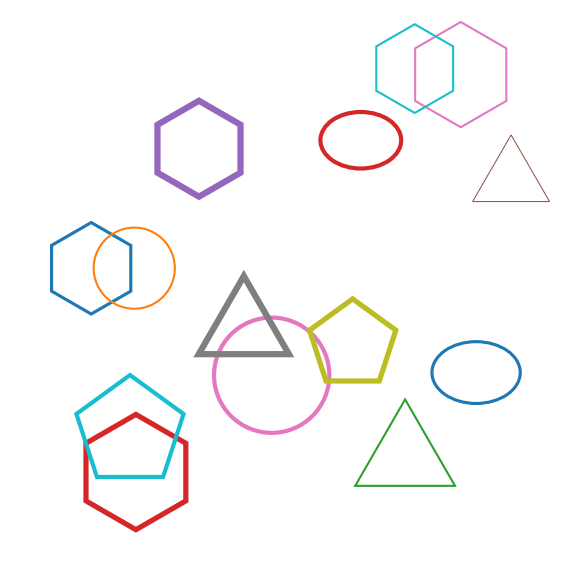[{"shape": "oval", "thickness": 1.5, "radius": 0.38, "center": [0.824, 0.354]}, {"shape": "hexagon", "thickness": 1.5, "radius": 0.4, "center": [0.158, 0.535]}, {"shape": "circle", "thickness": 1, "radius": 0.35, "center": [0.232, 0.535]}, {"shape": "triangle", "thickness": 1, "radius": 0.5, "center": [0.701, 0.208]}, {"shape": "oval", "thickness": 2, "radius": 0.35, "center": [0.625, 0.756]}, {"shape": "hexagon", "thickness": 2.5, "radius": 0.5, "center": [0.235, 0.182]}, {"shape": "hexagon", "thickness": 3, "radius": 0.42, "center": [0.345, 0.742]}, {"shape": "triangle", "thickness": 0.5, "radius": 0.38, "center": [0.885, 0.689]}, {"shape": "hexagon", "thickness": 1, "radius": 0.46, "center": [0.798, 0.87]}, {"shape": "circle", "thickness": 2, "radius": 0.5, "center": [0.47, 0.349]}, {"shape": "triangle", "thickness": 3, "radius": 0.45, "center": [0.422, 0.431]}, {"shape": "pentagon", "thickness": 2.5, "radius": 0.39, "center": [0.611, 0.403]}, {"shape": "hexagon", "thickness": 1, "radius": 0.38, "center": [0.718, 0.88]}, {"shape": "pentagon", "thickness": 2, "radius": 0.49, "center": [0.225, 0.252]}]